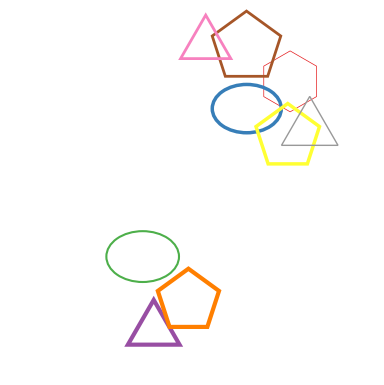[{"shape": "hexagon", "thickness": 0.5, "radius": 0.4, "center": [0.754, 0.789]}, {"shape": "oval", "thickness": 2.5, "radius": 0.45, "center": [0.641, 0.718]}, {"shape": "oval", "thickness": 1.5, "radius": 0.47, "center": [0.371, 0.334]}, {"shape": "triangle", "thickness": 3, "radius": 0.39, "center": [0.399, 0.144]}, {"shape": "pentagon", "thickness": 3, "radius": 0.42, "center": [0.489, 0.218]}, {"shape": "pentagon", "thickness": 2.5, "radius": 0.43, "center": [0.747, 0.644]}, {"shape": "pentagon", "thickness": 2, "radius": 0.47, "center": [0.64, 0.878]}, {"shape": "triangle", "thickness": 2, "radius": 0.38, "center": [0.534, 0.885]}, {"shape": "triangle", "thickness": 1, "radius": 0.42, "center": [0.805, 0.665]}]